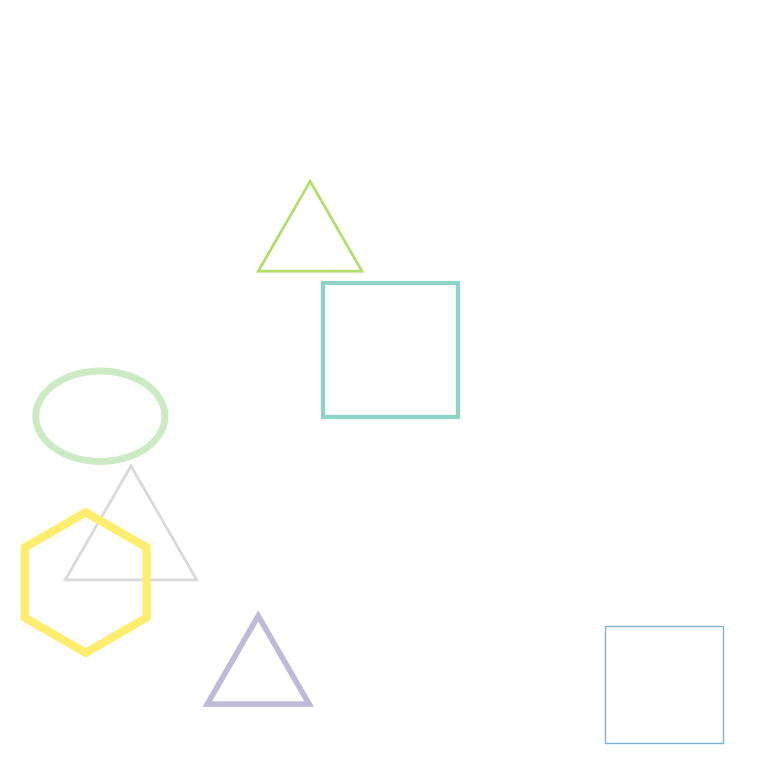[{"shape": "square", "thickness": 1.5, "radius": 0.44, "center": [0.507, 0.545]}, {"shape": "triangle", "thickness": 2, "radius": 0.38, "center": [0.335, 0.124]}, {"shape": "square", "thickness": 0.5, "radius": 0.38, "center": [0.862, 0.111]}, {"shape": "triangle", "thickness": 1, "radius": 0.39, "center": [0.403, 0.687]}, {"shape": "triangle", "thickness": 1, "radius": 0.49, "center": [0.17, 0.296]}, {"shape": "oval", "thickness": 2.5, "radius": 0.42, "center": [0.13, 0.459]}, {"shape": "hexagon", "thickness": 3, "radius": 0.46, "center": [0.111, 0.243]}]